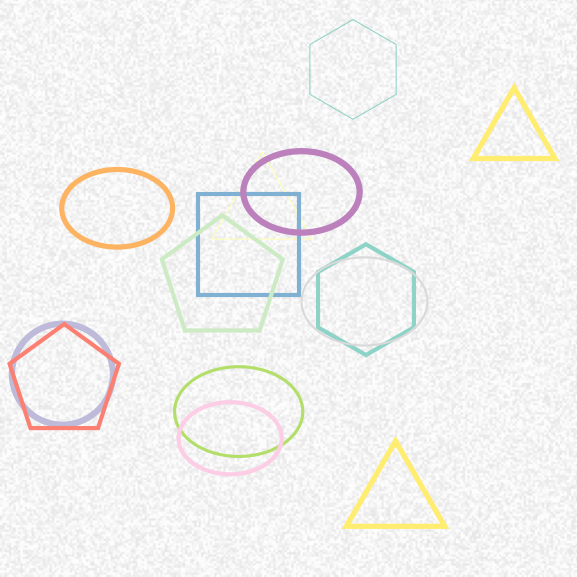[{"shape": "hexagon", "thickness": 2, "radius": 0.48, "center": [0.634, 0.48]}, {"shape": "hexagon", "thickness": 0.5, "radius": 0.43, "center": [0.611, 0.879]}, {"shape": "triangle", "thickness": 0.5, "radius": 0.5, "center": [0.454, 0.635]}, {"shape": "circle", "thickness": 3, "radius": 0.44, "center": [0.108, 0.351]}, {"shape": "pentagon", "thickness": 2, "radius": 0.5, "center": [0.111, 0.338]}, {"shape": "square", "thickness": 2, "radius": 0.44, "center": [0.43, 0.576]}, {"shape": "oval", "thickness": 2.5, "radius": 0.48, "center": [0.203, 0.638]}, {"shape": "oval", "thickness": 1.5, "radius": 0.55, "center": [0.413, 0.286]}, {"shape": "oval", "thickness": 2, "radius": 0.45, "center": [0.398, 0.24]}, {"shape": "oval", "thickness": 1, "radius": 0.54, "center": [0.631, 0.477]}, {"shape": "oval", "thickness": 3, "radius": 0.5, "center": [0.522, 0.667]}, {"shape": "pentagon", "thickness": 2, "radius": 0.55, "center": [0.385, 0.516]}, {"shape": "triangle", "thickness": 2.5, "radius": 0.49, "center": [0.685, 0.137]}, {"shape": "triangle", "thickness": 2.5, "radius": 0.41, "center": [0.89, 0.766]}]